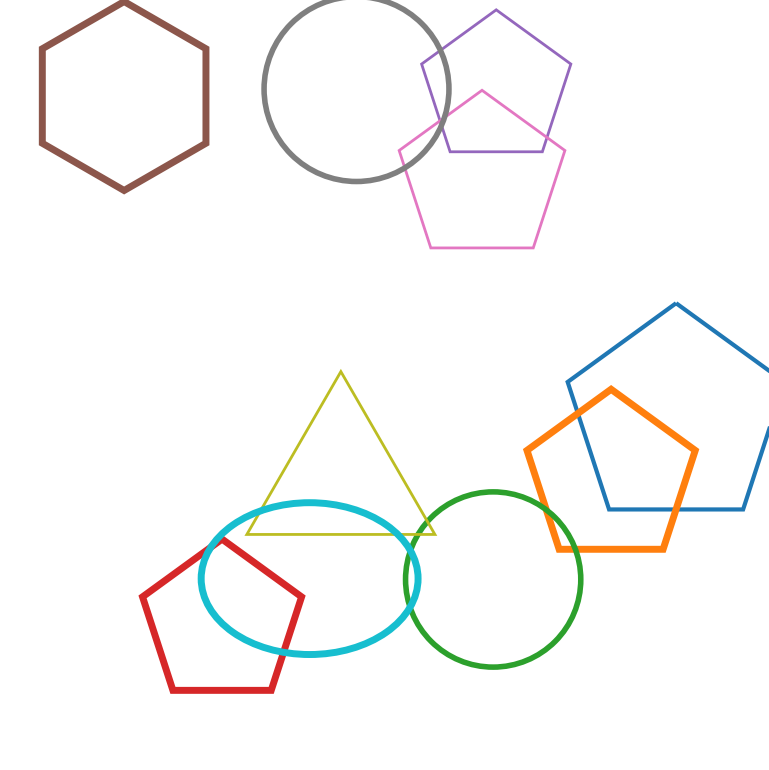[{"shape": "pentagon", "thickness": 1.5, "radius": 0.74, "center": [0.878, 0.458]}, {"shape": "pentagon", "thickness": 2.5, "radius": 0.57, "center": [0.794, 0.38]}, {"shape": "circle", "thickness": 2, "radius": 0.57, "center": [0.64, 0.247]}, {"shape": "pentagon", "thickness": 2.5, "radius": 0.54, "center": [0.288, 0.191]}, {"shape": "pentagon", "thickness": 1, "radius": 0.51, "center": [0.644, 0.885]}, {"shape": "hexagon", "thickness": 2.5, "radius": 0.61, "center": [0.161, 0.875]}, {"shape": "pentagon", "thickness": 1, "radius": 0.57, "center": [0.626, 0.77]}, {"shape": "circle", "thickness": 2, "radius": 0.6, "center": [0.463, 0.884]}, {"shape": "triangle", "thickness": 1, "radius": 0.7, "center": [0.443, 0.376]}, {"shape": "oval", "thickness": 2.5, "radius": 0.7, "center": [0.402, 0.249]}]